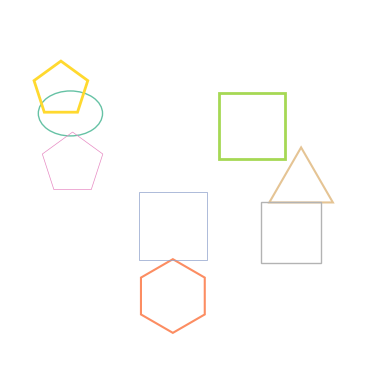[{"shape": "oval", "thickness": 1, "radius": 0.42, "center": [0.183, 0.705]}, {"shape": "hexagon", "thickness": 1.5, "radius": 0.48, "center": [0.449, 0.231]}, {"shape": "square", "thickness": 0.5, "radius": 0.44, "center": [0.449, 0.413]}, {"shape": "pentagon", "thickness": 0.5, "radius": 0.41, "center": [0.188, 0.574]}, {"shape": "square", "thickness": 2, "radius": 0.43, "center": [0.654, 0.673]}, {"shape": "pentagon", "thickness": 2, "radius": 0.37, "center": [0.158, 0.768]}, {"shape": "triangle", "thickness": 1.5, "radius": 0.48, "center": [0.782, 0.522]}, {"shape": "square", "thickness": 1, "radius": 0.39, "center": [0.756, 0.396]}]